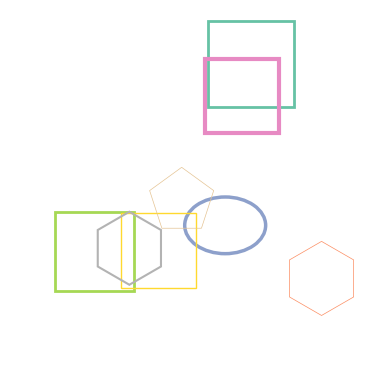[{"shape": "square", "thickness": 2, "radius": 0.56, "center": [0.651, 0.834]}, {"shape": "hexagon", "thickness": 0.5, "radius": 0.48, "center": [0.835, 0.277]}, {"shape": "oval", "thickness": 2.5, "radius": 0.53, "center": [0.585, 0.415]}, {"shape": "square", "thickness": 3, "radius": 0.48, "center": [0.63, 0.749]}, {"shape": "square", "thickness": 2, "radius": 0.51, "center": [0.246, 0.347]}, {"shape": "square", "thickness": 1, "radius": 0.49, "center": [0.412, 0.349]}, {"shape": "pentagon", "thickness": 0.5, "radius": 0.44, "center": [0.472, 0.478]}, {"shape": "hexagon", "thickness": 1.5, "radius": 0.47, "center": [0.336, 0.355]}]